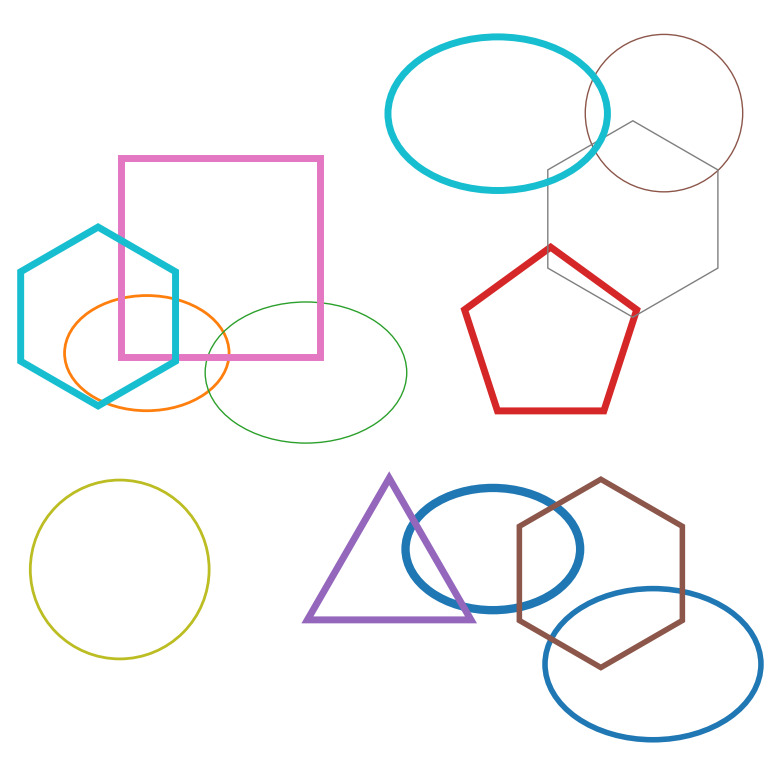[{"shape": "oval", "thickness": 2, "radius": 0.7, "center": [0.848, 0.137]}, {"shape": "oval", "thickness": 3, "radius": 0.57, "center": [0.64, 0.287]}, {"shape": "oval", "thickness": 1, "radius": 0.53, "center": [0.191, 0.541]}, {"shape": "oval", "thickness": 0.5, "radius": 0.65, "center": [0.397, 0.516]}, {"shape": "pentagon", "thickness": 2.5, "radius": 0.59, "center": [0.715, 0.561]}, {"shape": "triangle", "thickness": 2.5, "radius": 0.61, "center": [0.505, 0.256]}, {"shape": "circle", "thickness": 0.5, "radius": 0.51, "center": [0.862, 0.853]}, {"shape": "hexagon", "thickness": 2, "radius": 0.61, "center": [0.78, 0.255]}, {"shape": "square", "thickness": 2.5, "radius": 0.65, "center": [0.286, 0.665]}, {"shape": "hexagon", "thickness": 0.5, "radius": 0.64, "center": [0.822, 0.716]}, {"shape": "circle", "thickness": 1, "radius": 0.58, "center": [0.155, 0.26]}, {"shape": "hexagon", "thickness": 2.5, "radius": 0.58, "center": [0.127, 0.589]}, {"shape": "oval", "thickness": 2.5, "radius": 0.71, "center": [0.646, 0.852]}]